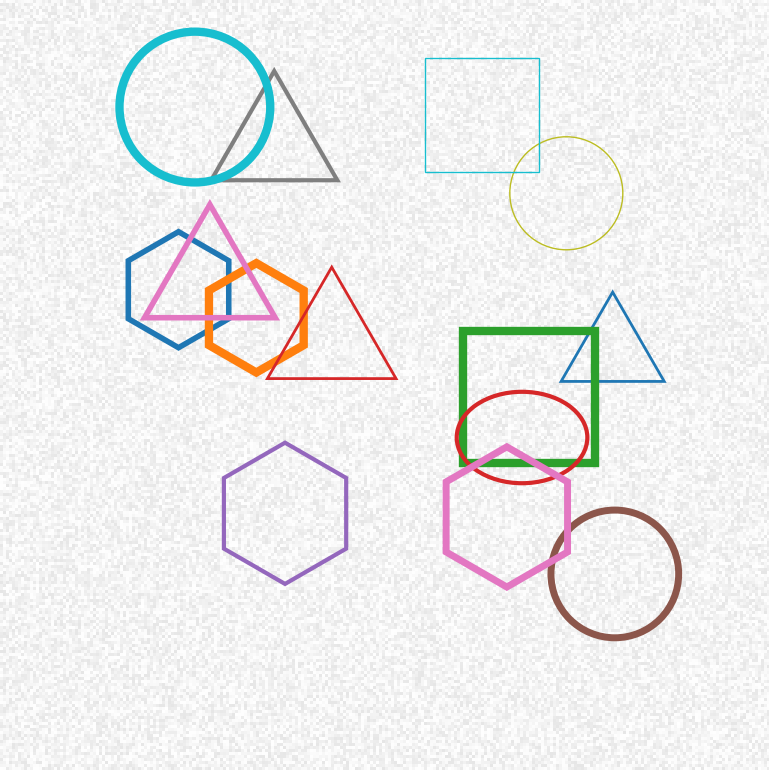[{"shape": "hexagon", "thickness": 2, "radius": 0.38, "center": [0.232, 0.624]}, {"shape": "triangle", "thickness": 1, "radius": 0.39, "center": [0.796, 0.543]}, {"shape": "hexagon", "thickness": 3, "radius": 0.36, "center": [0.333, 0.587]}, {"shape": "square", "thickness": 3, "radius": 0.43, "center": [0.687, 0.485]}, {"shape": "oval", "thickness": 1.5, "radius": 0.42, "center": [0.678, 0.432]}, {"shape": "triangle", "thickness": 1, "radius": 0.48, "center": [0.431, 0.557]}, {"shape": "hexagon", "thickness": 1.5, "radius": 0.46, "center": [0.37, 0.333]}, {"shape": "circle", "thickness": 2.5, "radius": 0.41, "center": [0.798, 0.255]}, {"shape": "triangle", "thickness": 2, "radius": 0.49, "center": [0.273, 0.636]}, {"shape": "hexagon", "thickness": 2.5, "radius": 0.46, "center": [0.658, 0.329]}, {"shape": "triangle", "thickness": 1.5, "radius": 0.47, "center": [0.356, 0.813]}, {"shape": "circle", "thickness": 0.5, "radius": 0.37, "center": [0.735, 0.749]}, {"shape": "square", "thickness": 0.5, "radius": 0.37, "center": [0.626, 0.851]}, {"shape": "circle", "thickness": 3, "radius": 0.49, "center": [0.253, 0.861]}]